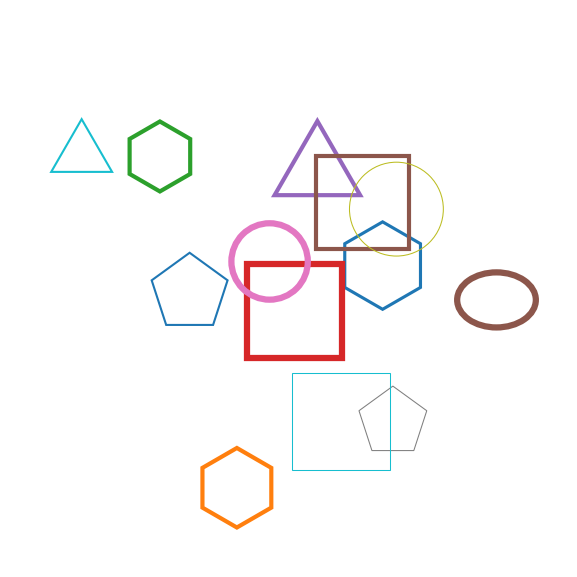[{"shape": "pentagon", "thickness": 1, "radius": 0.35, "center": [0.328, 0.492]}, {"shape": "hexagon", "thickness": 1.5, "radius": 0.38, "center": [0.663, 0.539]}, {"shape": "hexagon", "thickness": 2, "radius": 0.34, "center": [0.41, 0.155]}, {"shape": "hexagon", "thickness": 2, "radius": 0.3, "center": [0.277, 0.728]}, {"shape": "square", "thickness": 3, "radius": 0.41, "center": [0.51, 0.461]}, {"shape": "triangle", "thickness": 2, "radius": 0.43, "center": [0.55, 0.704]}, {"shape": "oval", "thickness": 3, "radius": 0.34, "center": [0.86, 0.48]}, {"shape": "square", "thickness": 2, "radius": 0.4, "center": [0.628, 0.648]}, {"shape": "circle", "thickness": 3, "radius": 0.33, "center": [0.467, 0.546]}, {"shape": "pentagon", "thickness": 0.5, "radius": 0.31, "center": [0.68, 0.269]}, {"shape": "circle", "thickness": 0.5, "radius": 0.41, "center": [0.686, 0.637]}, {"shape": "square", "thickness": 0.5, "radius": 0.42, "center": [0.591, 0.269]}, {"shape": "triangle", "thickness": 1, "radius": 0.3, "center": [0.141, 0.732]}]